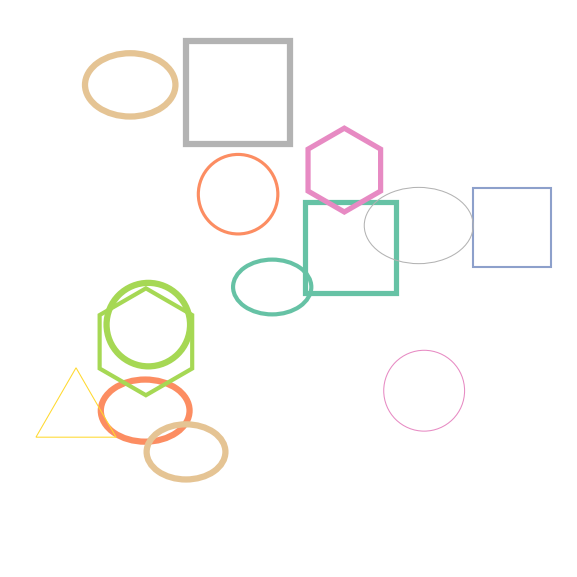[{"shape": "square", "thickness": 2.5, "radius": 0.39, "center": [0.607, 0.571]}, {"shape": "oval", "thickness": 2, "radius": 0.34, "center": [0.471, 0.502]}, {"shape": "oval", "thickness": 3, "radius": 0.38, "center": [0.251, 0.288]}, {"shape": "circle", "thickness": 1.5, "radius": 0.34, "center": [0.412, 0.663]}, {"shape": "square", "thickness": 1, "radius": 0.34, "center": [0.887, 0.606]}, {"shape": "hexagon", "thickness": 2.5, "radius": 0.36, "center": [0.596, 0.705]}, {"shape": "circle", "thickness": 0.5, "radius": 0.35, "center": [0.734, 0.323]}, {"shape": "circle", "thickness": 3, "radius": 0.36, "center": [0.257, 0.437]}, {"shape": "hexagon", "thickness": 2, "radius": 0.46, "center": [0.253, 0.407]}, {"shape": "triangle", "thickness": 0.5, "radius": 0.4, "center": [0.132, 0.282]}, {"shape": "oval", "thickness": 3, "radius": 0.34, "center": [0.322, 0.217]}, {"shape": "oval", "thickness": 3, "radius": 0.39, "center": [0.225, 0.852]}, {"shape": "square", "thickness": 3, "radius": 0.45, "center": [0.412, 0.839]}, {"shape": "oval", "thickness": 0.5, "radius": 0.47, "center": [0.725, 0.609]}]